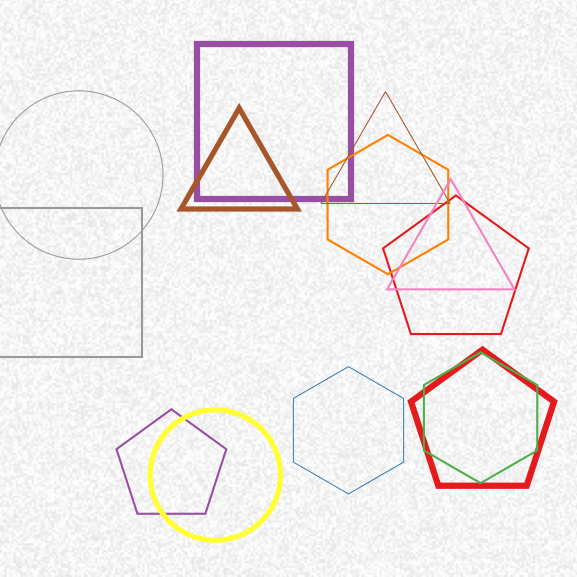[{"shape": "pentagon", "thickness": 1, "radius": 0.66, "center": [0.789, 0.528]}, {"shape": "pentagon", "thickness": 3, "radius": 0.65, "center": [0.836, 0.263]}, {"shape": "hexagon", "thickness": 0.5, "radius": 0.55, "center": [0.603, 0.254]}, {"shape": "hexagon", "thickness": 1, "radius": 0.57, "center": [0.832, 0.276]}, {"shape": "pentagon", "thickness": 1, "radius": 0.5, "center": [0.297, 0.19]}, {"shape": "square", "thickness": 3, "radius": 0.67, "center": [0.475, 0.789]}, {"shape": "hexagon", "thickness": 1, "radius": 0.6, "center": [0.672, 0.645]}, {"shape": "circle", "thickness": 2.5, "radius": 0.56, "center": [0.373, 0.177]}, {"shape": "triangle", "thickness": 2.5, "radius": 0.58, "center": [0.414, 0.695]}, {"shape": "triangle", "thickness": 0.5, "radius": 0.65, "center": [0.668, 0.711]}, {"shape": "triangle", "thickness": 1, "radius": 0.64, "center": [0.781, 0.562]}, {"shape": "square", "thickness": 1, "radius": 0.64, "center": [0.117, 0.511]}, {"shape": "circle", "thickness": 0.5, "radius": 0.73, "center": [0.136, 0.696]}]